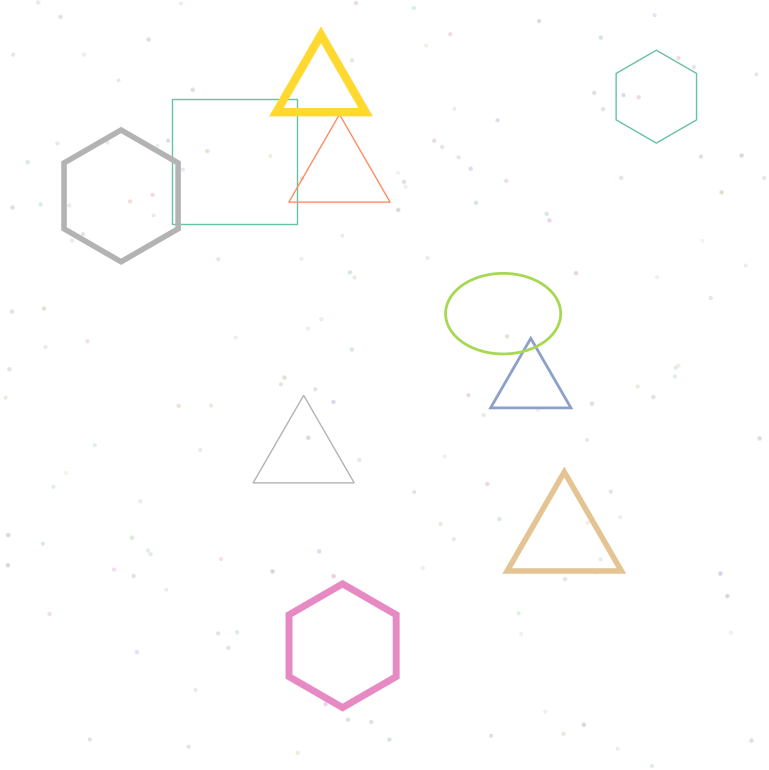[{"shape": "hexagon", "thickness": 0.5, "radius": 0.3, "center": [0.852, 0.874]}, {"shape": "square", "thickness": 0.5, "radius": 0.4, "center": [0.304, 0.79]}, {"shape": "triangle", "thickness": 0.5, "radius": 0.38, "center": [0.441, 0.775]}, {"shape": "triangle", "thickness": 1, "radius": 0.3, "center": [0.689, 0.5]}, {"shape": "hexagon", "thickness": 2.5, "radius": 0.4, "center": [0.445, 0.161]}, {"shape": "oval", "thickness": 1, "radius": 0.37, "center": [0.653, 0.593]}, {"shape": "triangle", "thickness": 3, "radius": 0.34, "center": [0.417, 0.888]}, {"shape": "triangle", "thickness": 2, "radius": 0.43, "center": [0.733, 0.301]}, {"shape": "hexagon", "thickness": 2, "radius": 0.43, "center": [0.157, 0.746]}, {"shape": "triangle", "thickness": 0.5, "radius": 0.38, "center": [0.394, 0.411]}]